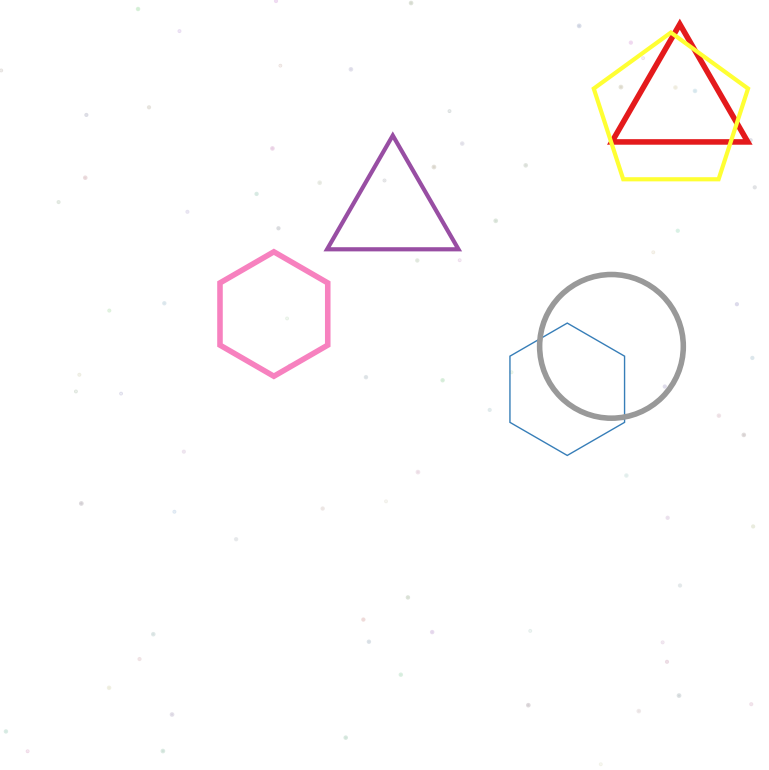[{"shape": "triangle", "thickness": 2, "radius": 0.51, "center": [0.883, 0.867]}, {"shape": "hexagon", "thickness": 0.5, "radius": 0.43, "center": [0.737, 0.494]}, {"shape": "triangle", "thickness": 1.5, "radius": 0.49, "center": [0.51, 0.725]}, {"shape": "pentagon", "thickness": 1.5, "radius": 0.53, "center": [0.871, 0.852]}, {"shape": "hexagon", "thickness": 2, "radius": 0.4, "center": [0.356, 0.592]}, {"shape": "circle", "thickness": 2, "radius": 0.47, "center": [0.794, 0.55]}]